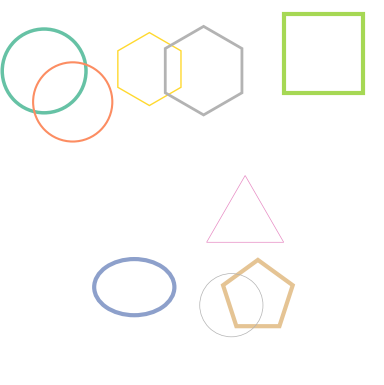[{"shape": "circle", "thickness": 2.5, "radius": 0.54, "center": [0.115, 0.816]}, {"shape": "circle", "thickness": 1.5, "radius": 0.51, "center": [0.189, 0.735]}, {"shape": "oval", "thickness": 3, "radius": 0.52, "center": [0.349, 0.254]}, {"shape": "triangle", "thickness": 0.5, "radius": 0.58, "center": [0.637, 0.429]}, {"shape": "square", "thickness": 3, "radius": 0.51, "center": [0.84, 0.861]}, {"shape": "hexagon", "thickness": 1, "radius": 0.47, "center": [0.388, 0.821]}, {"shape": "pentagon", "thickness": 3, "radius": 0.48, "center": [0.67, 0.23]}, {"shape": "circle", "thickness": 0.5, "radius": 0.41, "center": [0.601, 0.207]}, {"shape": "hexagon", "thickness": 2, "radius": 0.57, "center": [0.529, 0.816]}]